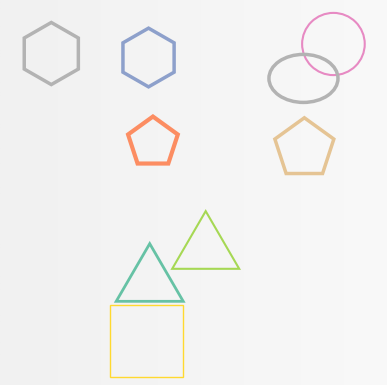[{"shape": "triangle", "thickness": 2, "radius": 0.5, "center": [0.386, 0.267]}, {"shape": "pentagon", "thickness": 3, "radius": 0.34, "center": [0.395, 0.63]}, {"shape": "hexagon", "thickness": 2.5, "radius": 0.38, "center": [0.383, 0.851]}, {"shape": "circle", "thickness": 1.5, "radius": 0.4, "center": [0.86, 0.886]}, {"shape": "triangle", "thickness": 1.5, "radius": 0.5, "center": [0.531, 0.352]}, {"shape": "square", "thickness": 1, "radius": 0.46, "center": [0.378, 0.114]}, {"shape": "pentagon", "thickness": 2.5, "radius": 0.4, "center": [0.785, 0.614]}, {"shape": "hexagon", "thickness": 2.5, "radius": 0.4, "center": [0.132, 0.861]}, {"shape": "oval", "thickness": 2.5, "radius": 0.45, "center": [0.783, 0.796]}]